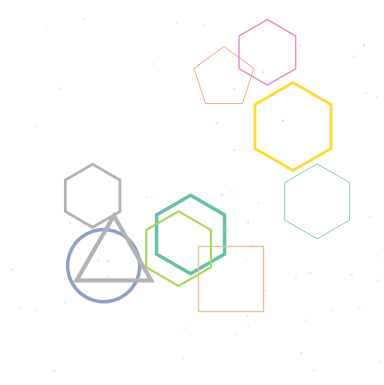[{"shape": "hexagon", "thickness": 0.5, "radius": 0.49, "center": [0.824, 0.477]}, {"shape": "hexagon", "thickness": 2.5, "radius": 0.51, "center": [0.495, 0.391]}, {"shape": "pentagon", "thickness": 0.5, "radius": 0.41, "center": [0.582, 0.797]}, {"shape": "circle", "thickness": 2.5, "radius": 0.47, "center": [0.269, 0.31]}, {"shape": "hexagon", "thickness": 1, "radius": 0.42, "center": [0.694, 0.864]}, {"shape": "hexagon", "thickness": 1.5, "radius": 0.48, "center": [0.464, 0.354]}, {"shape": "hexagon", "thickness": 2, "radius": 0.57, "center": [0.761, 0.671]}, {"shape": "square", "thickness": 1, "radius": 0.42, "center": [0.599, 0.278]}, {"shape": "hexagon", "thickness": 2, "radius": 0.41, "center": [0.241, 0.491]}, {"shape": "triangle", "thickness": 3, "radius": 0.56, "center": [0.296, 0.328]}]